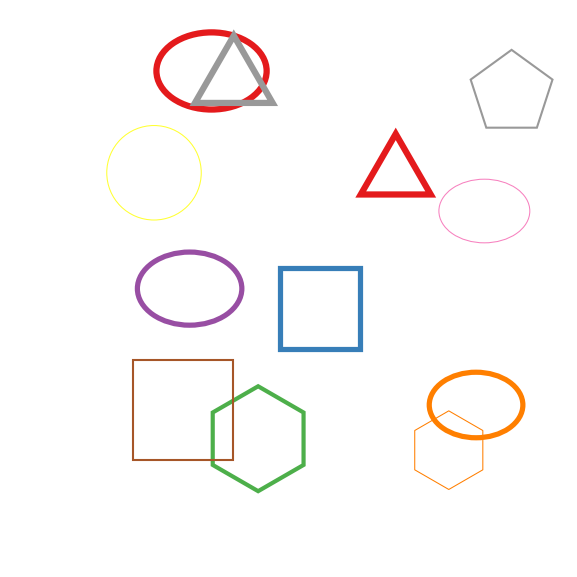[{"shape": "oval", "thickness": 3, "radius": 0.48, "center": [0.366, 0.876]}, {"shape": "triangle", "thickness": 3, "radius": 0.35, "center": [0.685, 0.697]}, {"shape": "square", "thickness": 2.5, "radius": 0.35, "center": [0.554, 0.465]}, {"shape": "hexagon", "thickness": 2, "radius": 0.45, "center": [0.447, 0.239]}, {"shape": "oval", "thickness": 2.5, "radius": 0.45, "center": [0.328, 0.499]}, {"shape": "hexagon", "thickness": 0.5, "radius": 0.34, "center": [0.777, 0.22]}, {"shape": "oval", "thickness": 2.5, "radius": 0.41, "center": [0.824, 0.298]}, {"shape": "circle", "thickness": 0.5, "radius": 0.41, "center": [0.267, 0.7]}, {"shape": "square", "thickness": 1, "radius": 0.43, "center": [0.317, 0.289]}, {"shape": "oval", "thickness": 0.5, "radius": 0.39, "center": [0.839, 0.634]}, {"shape": "pentagon", "thickness": 1, "radius": 0.37, "center": [0.886, 0.838]}, {"shape": "triangle", "thickness": 3, "radius": 0.39, "center": [0.405, 0.86]}]